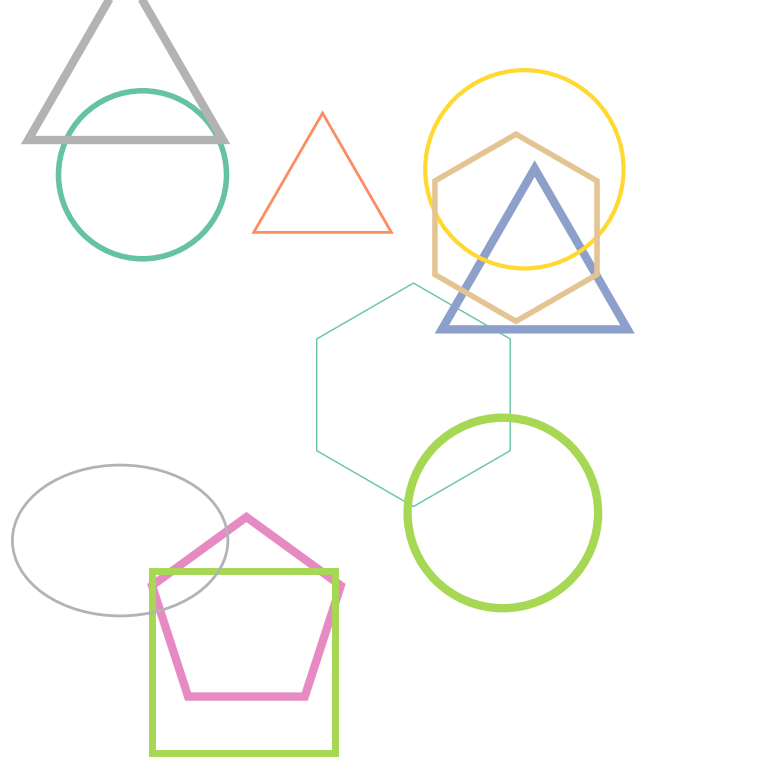[{"shape": "hexagon", "thickness": 0.5, "radius": 0.73, "center": [0.537, 0.487]}, {"shape": "circle", "thickness": 2, "radius": 0.55, "center": [0.185, 0.773]}, {"shape": "triangle", "thickness": 1, "radius": 0.52, "center": [0.419, 0.75]}, {"shape": "triangle", "thickness": 3, "radius": 0.7, "center": [0.694, 0.642]}, {"shape": "pentagon", "thickness": 3, "radius": 0.64, "center": [0.32, 0.2]}, {"shape": "circle", "thickness": 3, "radius": 0.62, "center": [0.653, 0.334]}, {"shape": "square", "thickness": 2.5, "radius": 0.59, "center": [0.316, 0.14]}, {"shape": "circle", "thickness": 1.5, "radius": 0.64, "center": [0.681, 0.78]}, {"shape": "hexagon", "thickness": 2, "radius": 0.61, "center": [0.67, 0.704]}, {"shape": "triangle", "thickness": 3, "radius": 0.73, "center": [0.163, 0.891]}, {"shape": "oval", "thickness": 1, "radius": 0.7, "center": [0.156, 0.298]}]